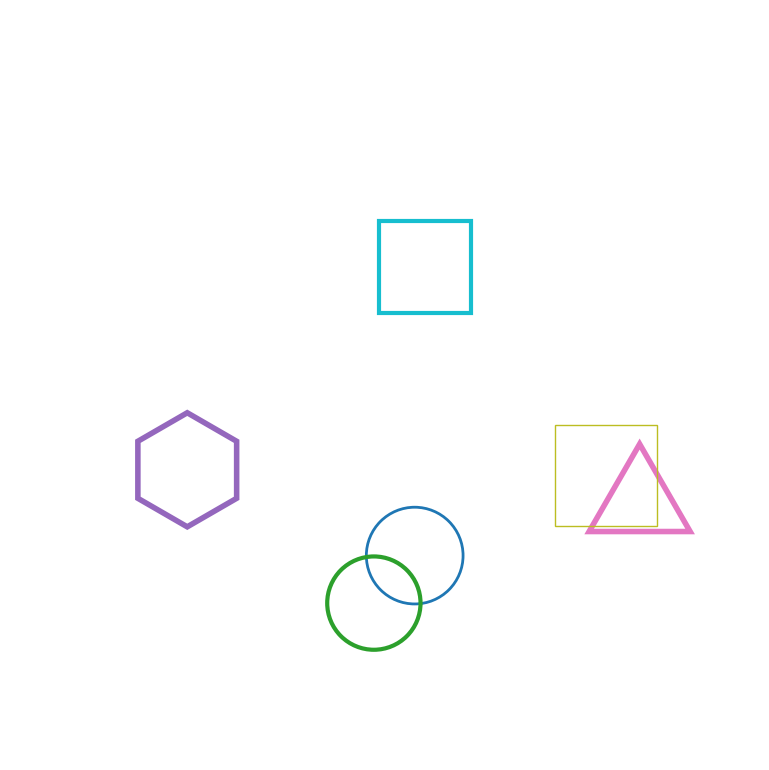[{"shape": "circle", "thickness": 1, "radius": 0.31, "center": [0.539, 0.278]}, {"shape": "circle", "thickness": 1.5, "radius": 0.3, "center": [0.486, 0.217]}, {"shape": "hexagon", "thickness": 2, "radius": 0.37, "center": [0.243, 0.39]}, {"shape": "triangle", "thickness": 2, "radius": 0.38, "center": [0.831, 0.348]}, {"shape": "square", "thickness": 0.5, "radius": 0.33, "center": [0.787, 0.382]}, {"shape": "square", "thickness": 1.5, "radius": 0.3, "center": [0.552, 0.653]}]